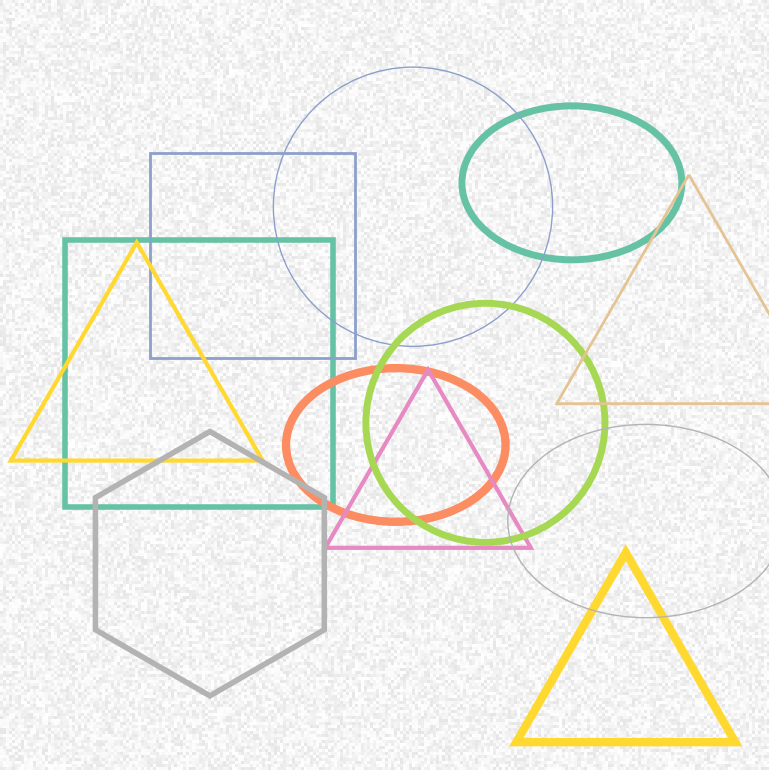[{"shape": "square", "thickness": 2, "radius": 0.87, "center": [0.259, 0.515]}, {"shape": "oval", "thickness": 2.5, "radius": 0.71, "center": [0.743, 0.763]}, {"shape": "oval", "thickness": 3, "radius": 0.71, "center": [0.514, 0.422]}, {"shape": "circle", "thickness": 0.5, "radius": 0.91, "center": [0.536, 0.731]}, {"shape": "square", "thickness": 1, "radius": 0.67, "center": [0.328, 0.668]}, {"shape": "triangle", "thickness": 1.5, "radius": 0.77, "center": [0.556, 0.366]}, {"shape": "circle", "thickness": 2.5, "radius": 0.78, "center": [0.63, 0.451]}, {"shape": "triangle", "thickness": 1.5, "radius": 0.94, "center": [0.178, 0.496]}, {"shape": "triangle", "thickness": 3, "radius": 0.82, "center": [0.813, 0.118]}, {"shape": "triangle", "thickness": 1, "radius": 0.99, "center": [0.895, 0.575]}, {"shape": "hexagon", "thickness": 2, "radius": 0.86, "center": [0.273, 0.268]}, {"shape": "oval", "thickness": 0.5, "radius": 0.9, "center": [0.839, 0.323]}]